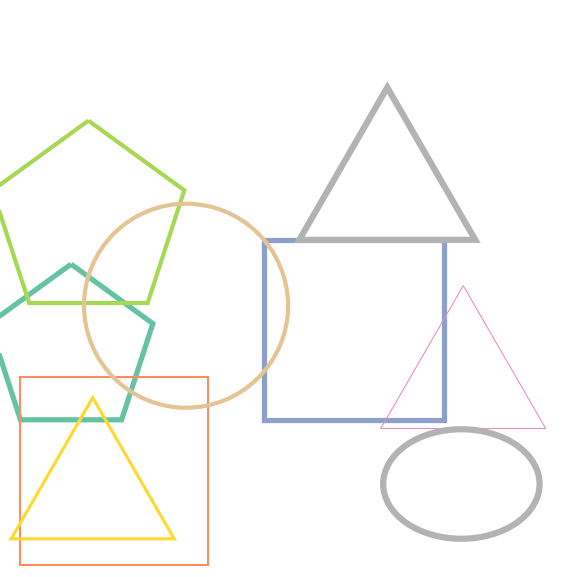[{"shape": "pentagon", "thickness": 2.5, "radius": 0.75, "center": [0.123, 0.393]}, {"shape": "square", "thickness": 1, "radius": 0.82, "center": [0.197, 0.184]}, {"shape": "square", "thickness": 2.5, "radius": 0.78, "center": [0.613, 0.428]}, {"shape": "triangle", "thickness": 0.5, "radius": 0.82, "center": [0.802, 0.34]}, {"shape": "pentagon", "thickness": 2, "radius": 0.87, "center": [0.153, 0.616]}, {"shape": "triangle", "thickness": 1.5, "radius": 0.82, "center": [0.161, 0.148]}, {"shape": "circle", "thickness": 2, "radius": 0.88, "center": [0.322, 0.47]}, {"shape": "oval", "thickness": 3, "radius": 0.68, "center": [0.799, 0.161]}, {"shape": "triangle", "thickness": 3, "radius": 0.88, "center": [0.671, 0.672]}]